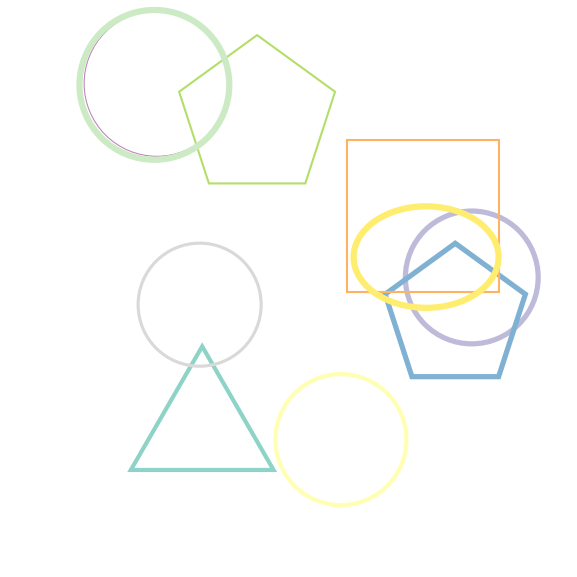[{"shape": "triangle", "thickness": 2, "radius": 0.71, "center": [0.35, 0.257]}, {"shape": "circle", "thickness": 2, "radius": 0.57, "center": [0.59, 0.238]}, {"shape": "circle", "thickness": 2.5, "radius": 0.57, "center": [0.817, 0.519]}, {"shape": "pentagon", "thickness": 2.5, "radius": 0.64, "center": [0.788, 0.45]}, {"shape": "square", "thickness": 1, "radius": 0.66, "center": [0.732, 0.625]}, {"shape": "pentagon", "thickness": 1, "radius": 0.71, "center": [0.445, 0.796]}, {"shape": "circle", "thickness": 1.5, "radius": 0.53, "center": [0.346, 0.472]}, {"shape": "circle", "thickness": 0.5, "radius": 0.63, "center": [0.272, 0.855]}, {"shape": "circle", "thickness": 3, "radius": 0.65, "center": [0.267, 0.852]}, {"shape": "oval", "thickness": 3, "radius": 0.63, "center": [0.738, 0.554]}]